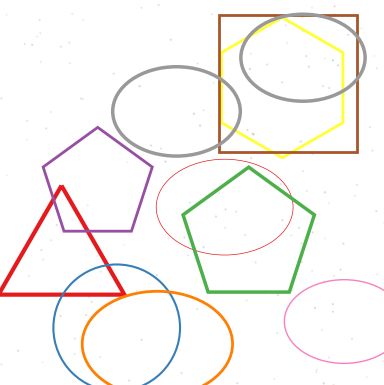[{"shape": "oval", "thickness": 0.5, "radius": 0.89, "center": [0.584, 0.462]}, {"shape": "triangle", "thickness": 3, "radius": 0.94, "center": [0.16, 0.329]}, {"shape": "circle", "thickness": 1.5, "radius": 0.82, "center": [0.303, 0.149]}, {"shape": "pentagon", "thickness": 2.5, "radius": 0.9, "center": [0.646, 0.386]}, {"shape": "pentagon", "thickness": 2, "radius": 0.75, "center": [0.254, 0.52]}, {"shape": "oval", "thickness": 2, "radius": 0.98, "center": [0.409, 0.107]}, {"shape": "hexagon", "thickness": 2, "radius": 0.91, "center": [0.733, 0.772]}, {"shape": "square", "thickness": 2, "radius": 0.89, "center": [0.748, 0.784]}, {"shape": "oval", "thickness": 1, "radius": 0.78, "center": [0.894, 0.165]}, {"shape": "oval", "thickness": 2.5, "radius": 0.81, "center": [0.787, 0.85]}, {"shape": "oval", "thickness": 2.5, "radius": 0.83, "center": [0.458, 0.711]}]